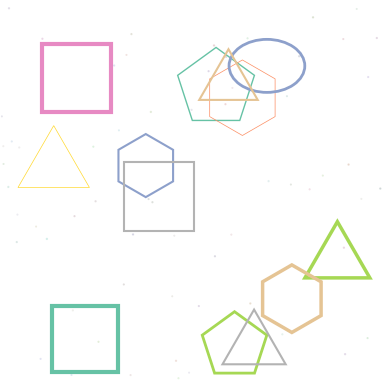[{"shape": "square", "thickness": 3, "radius": 0.43, "center": [0.221, 0.119]}, {"shape": "pentagon", "thickness": 1, "radius": 0.52, "center": [0.561, 0.772]}, {"shape": "hexagon", "thickness": 0.5, "radius": 0.49, "center": [0.63, 0.746]}, {"shape": "oval", "thickness": 2, "radius": 0.49, "center": [0.693, 0.829]}, {"shape": "hexagon", "thickness": 1.5, "radius": 0.41, "center": [0.379, 0.57]}, {"shape": "square", "thickness": 3, "radius": 0.44, "center": [0.198, 0.797]}, {"shape": "triangle", "thickness": 2.5, "radius": 0.49, "center": [0.876, 0.327]}, {"shape": "pentagon", "thickness": 2, "radius": 0.44, "center": [0.609, 0.102]}, {"shape": "triangle", "thickness": 0.5, "radius": 0.54, "center": [0.139, 0.567]}, {"shape": "triangle", "thickness": 1.5, "radius": 0.44, "center": [0.593, 0.784]}, {"shape": "hexagon", "thickness": 2.5, "radius": 0.44, "center": [0.758, 0.224]}, {"shape": "triangle", "thickness": 1.5, "radius": 0.47, "center": [0.66, 0.101]}, {"shape": "square", "thickness": 1.5, "radius": 0.45, "center": [0.413, 0.49]}]